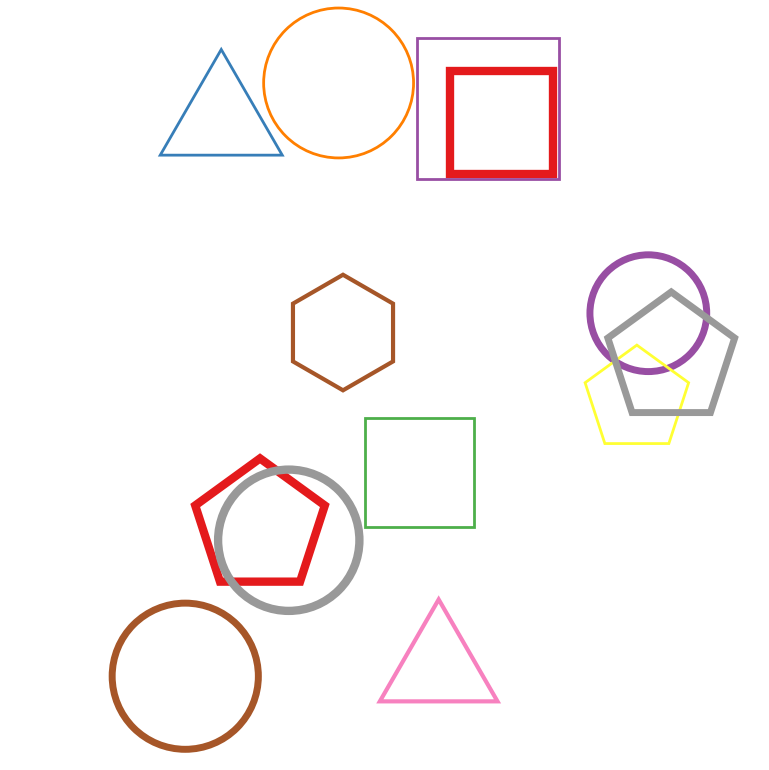[{"shape": "pentagon", "thickness": 3, "radius": 0.44, "center": [0.338, 0.316]}, {"shape": "square", "thickness": 3, "radius": 0.33, "center": [0.652, 0.841]}, {"shape": "triangle", "thickness": 1, "radius": 0.46, "center": [0.287, 0.844]}, {"shape": "square", "thickness": 1, "radius": 0.35, "center": [0.545, 0.386]}, {"shape": "square", "thickness": 1, "radius": 0.46, "center": [0.634, 0.859]}, {"shape": "circle", "thickness": 2.5, "radius": 0.38, "center": [0.842, 0.593]}, {"shape": "circle", "thickness": 1, "radius": 0.49, "center": [0.44, 0.892]}, {"shape": "pentagon", "thickness": 1, "radius": 0.35, "center": [0.827, 0.481]}, {"shape": "circle", "thickness": 2.5, "radius": 0.47, "center": [0.241, 0.122]}, {"shape": "hexagon", "thickness": 1.5, "radius": 0.38, "center": [0.445, 0.568]}, {"shape": "triangle", "thickness": 1.5, "radius": 0.44, "center": [0.57, 0.133]}, {"shape": "circle", "thickness": 3, "radius": 0.46, "center": [0.375, 0.298]}, {"shape": "pentagon", "thickness": 2.5, "radius": 0.43, "center": [0.872, 0.534]}]